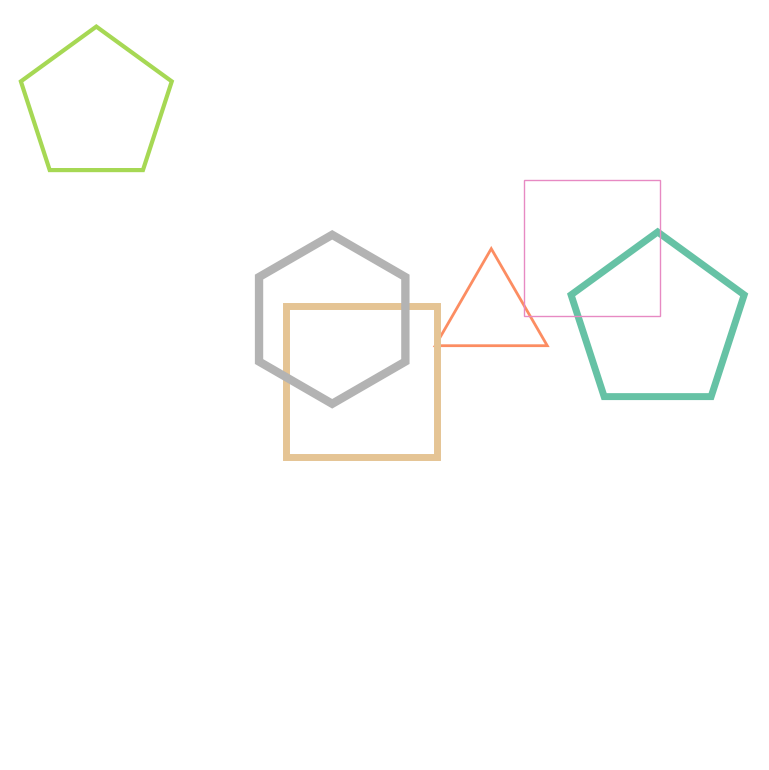[{"shape": "pentagon", "thickness": 2.5, "radius": 0.59, "center": [0.854, 0.581]}, {"shape": "triangle", "thickness": 1, "radius": 0.42, "center": [0.638, 0.593]}, {"shape": "square", "thickness": 0.5, "radius": 0.44, "center": [0.769, 0.678]}, {"shape": "pentagon", "thickness": 1.5, "radius": 0.52, "center": [0.125, 0.862]}, {"shape": "square", "thickness": 2.5, "radius": 0.49, "center": [0.469, 0.504]}, {"shape": "hexagon", "thickness": 3, "radius": 0.55, "center": [0.431, 0.585]}]